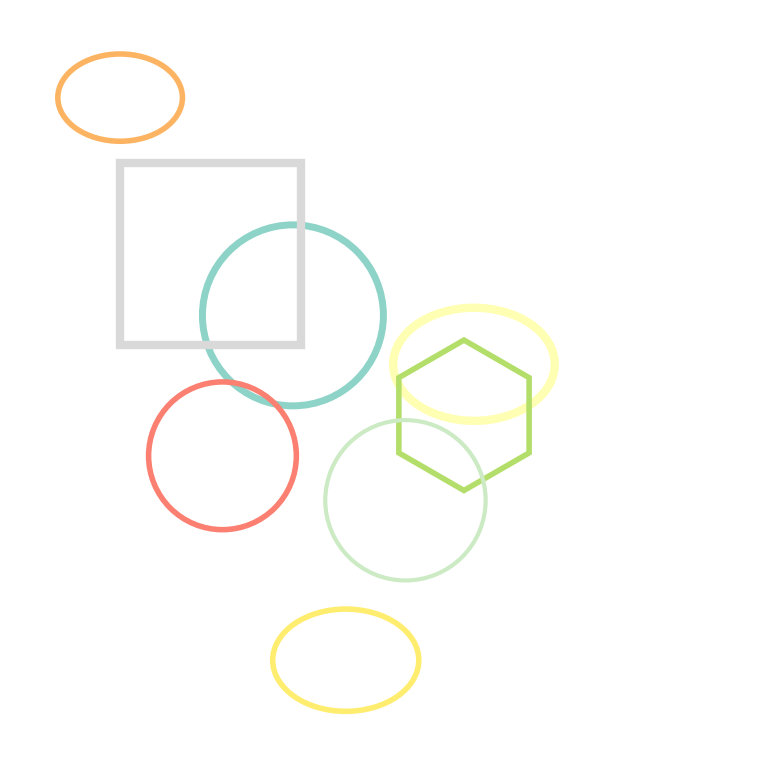[{"shape": "circle", "thickness": 2.5, "radius": 0.59, "center": [0.38, 0.59]}, {"shape": "oval", "thickness": 3, "radius": 0.52, "center": [0.616, 0.527]}, {"shape": "circle", "thickness": 2, "radius": 0.48, "center": [0.289, 0.408]}, {"shape": "oval", "thickness": 2, "radius": 0.4, "center": [0.156, 0.873]}, {"shape": "hexagon", "thickness": 2, "radius": 0.49, "center": [0.603, 0.461]}, {"shape": "square", "thickness": 3, "radius": 0.59, "center": [0.273, 0.67]}, {"shape": "circle", "thickness": 1.5, "radius": 0.52, "center": [0.527, 0.35]}, {"shape": "oval", "thickness": 2, "radius": 0.47, "center": [0.449, 0.143]}]